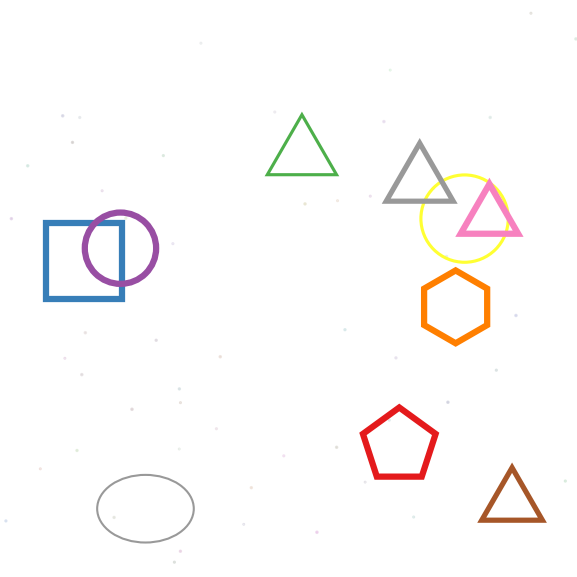[{"shape": "pentagon", "thickness": 3, "radius": 0.33, "center": [0.691, 0.227]}, {"shape": "square", "thickness": 3, "radius": 0.33, "center": [0.145, 0.547]}, {"shape": "triangle", "thickness": 1.5, "radius": 0.35, "center": [0.523, 0.731]}, {"shape": "circle", "thickness": 3, "radius": 0.31, "center": [0.209, 0.569]}, {"shape": "hexagon", "thickness": 3, "radius": 0.32, "center": [0.789, 0.468]}, {"shape": "circle", "thickness": 1.5, "radius": 0.38, "center": [0.804, 0.621]}, {"shape": "triangle", "thickness": 2.5, "radius": 0.3, "center": [0.887, 0.129]}, {"shape": "triangle", "thickness": 3, "radius": 0.29, "center": [0.847, 0.623]}, {"shape": "triangle", "thickness": 2.5, "radius": 0.33, "center": [0.727, 0.684]}, {"shape": "oval", "thickness": 1, "radius": 0.42, "center": [0.252, 0.118]}]